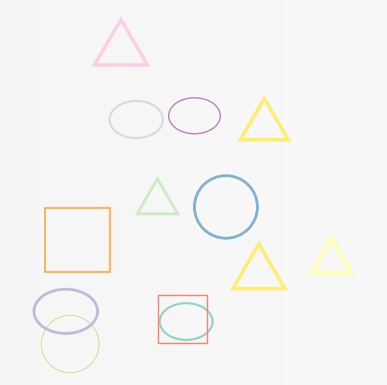[{"shape": "oval", "thickness": 1.5, "radius": 0.34, "center": [0.48, 0.165]}, {"shape": "triangle", "thickness": 3, "radius": 0.3, "center": [0.856, 0.321]}, {"shape": "oval", "thickness": 2, "radius": 0.41, "center": [0.17, 0.191]}, {"shape": "square", "thickness": 1, "radius": 0.32, "center": [0.471, 0.171]}, {"shape": "circle", "thickness": 2, "radius": 0.41, "center": [0.583, 0.463]}, {"shape": "square", "thickness": 1.5, "radius": 0.41, "center": [0.2, 0.376]}, {"shape": "circle", "thickness": 0.5, "radius": 0.37, "center": [0.181, 0.106]}, {"shape": "triangle", "thickness": 2.5, "radius": 0.39, "center": [0.312, 0.871]}, {"shape": "oval", "thickness": 1.5, "radius": 0.34, "center": [0.352, 0.69]}, {"shape": "oval", "thickness": 1, "radius": 0.33, "center": [0.502, 0.699]}, {"shape": "triangle", "thickness": 2, "radius": 0.3, "center": [0.406, 0.475]}, {"shape": "triangle", "thickness": 2.5, "radius": 0.39, "center": [0.668, 0.289]}, {"shape": "triangle", "thickness": 2.5, "radius": 0.36, "center": [0.682, 0.673]}]